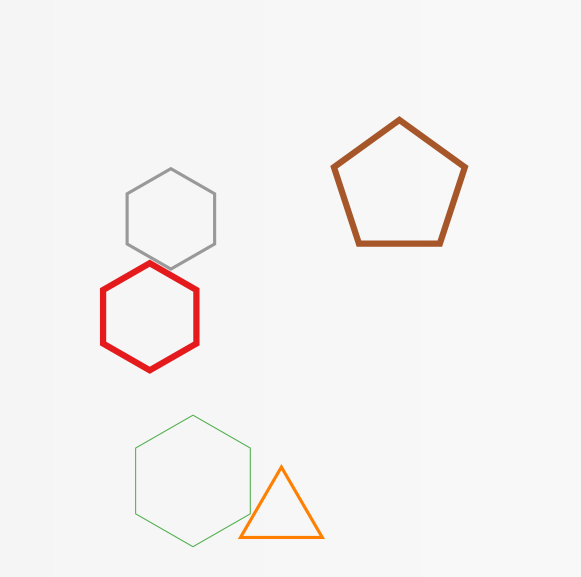[{"shape": "hexagon", "thickness": 3, "radius": 0.46, "center": [0.258, 0.451]}, {"shape": "hexagon", "thickness": 0.5, "radius": 0.57, "center": [0.332, 0.166]}, {"shape": "triangle", "thickness": 1.5, "radius": 0.41, "center": [0.484, 0.109]}, {"shape": "pentagon", "thickness": 3, "radius": 0.59, "center": [0.687, 0.673]}, {"shape": "hexagon", "thickness": 1.5, "radius": 0.43, "center": [0.294, 0.62]}]